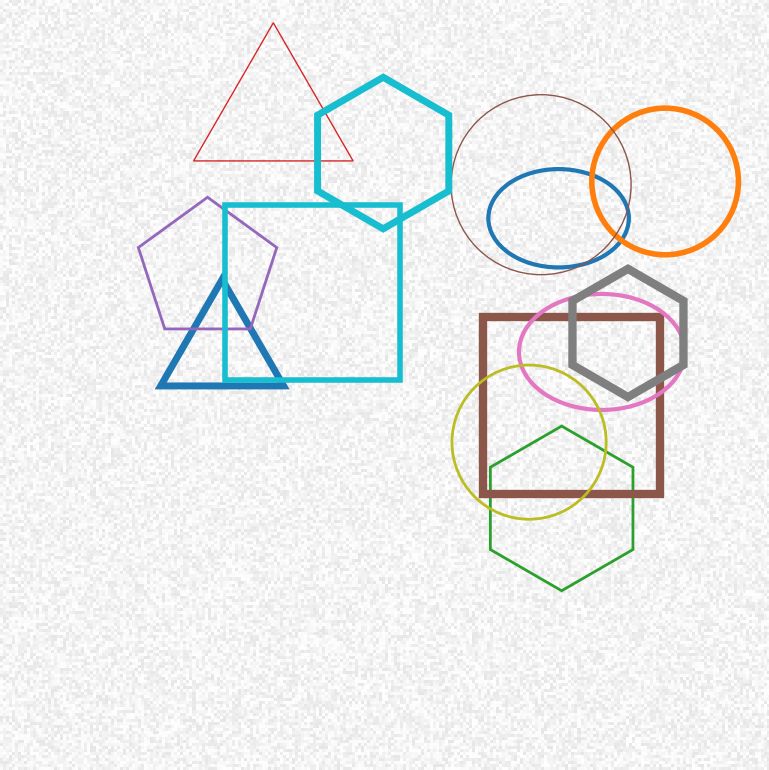[{"shape": "oval", "thickness": 1.5, "radius": 0.46, "center": [0.725, 0.717]}, {"shape": "triangle", "thickness": 2.5, "radius": 0.46, "center": [0.289, 0.545]}, {"shape": "circle", "thickness": 2, "radius": 0.48, "center": [0.864, 0.764]}, {"shape": "hexagon", "thickness": 1, "radius": 0.53, "center": [0.729, 0.34]}, {"shape": "triangle", "thickness": 0.5, "radius": 0.6, "center": [0.355, 0.851]}, {"shape": "pentagon", "thickness": 1, "radius": 0.47, "center": [0.27, 0.649]}, {"shape": "square", "thickness": 3, "radius": 0.58, "center": [0.742, 0.474]}, {"shape": "circle", "thickness": 0.5, "radius": 0.58, "center": [0.703, 0.76]}, {"shape": "oval", "thickness": 1.5, "radius": 0.54, "center": [0.782, 0.543]}, {"shape": "hexagon", "thickness": 3, "radius": 0.42, "center": [0.816, 0.568]}, {"shape": "circle", "thickness": 1, "radius": 0.5, "center": [0.687, 0.426]}, {"shape": "square", "thickness": 2, "radius": 0.57, "center": [0.406, 0.62]}, {"shape": "hexagon", "thickness": 2.5, "radius": 0.49, "center": [0.498, 0.801]}]